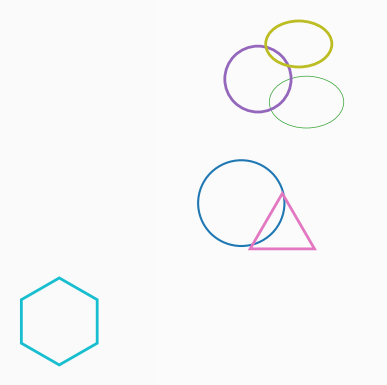[{"shape": "circle", "thickness": 1.5, "radius": 0.56, "center": [0.623, 0.472]}, {"shape": "oval", "thickness": 0.5, "radius": 0.48, "center": [0.791, 0.735]}, {"shape": "circle", "thickness": 2, "radius": 0.43, "center": [0.666, 0.795]}, {"shape": "triangle", "thickness": 2, "radius": 0.48, "center": [0.729, 0.402]}, {"shape": "oval", "thickness": 2, "radius": 0.43, "center": [0.771, 0.886]}, {"shape": "hexagon", "thickness": 2, "radius": 0.56, "center": [0.153, 0.165]}]